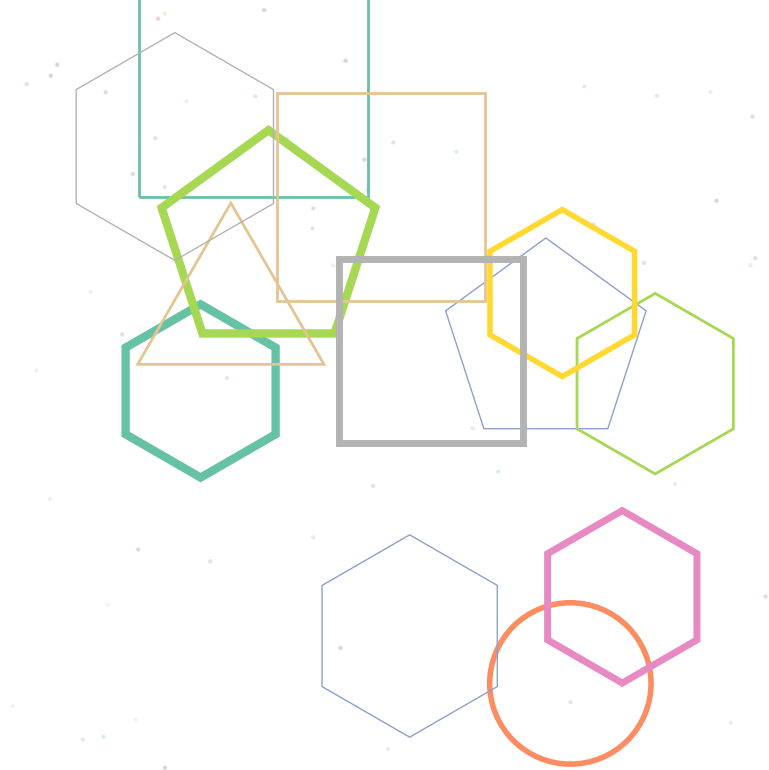[{"shape": "square", "thickness": 1, "radius": 0.74, "center": [0.329, 0.893]}, {"shape": "hexagon", "thickness": 3, "radius": 0.56, "center": [0.261, 0.492]}, {"shape": "circle", "thickness": 2, "radius": 0.52, "center": [0.741, 0.112]}, {"shape": "hexagon", "thickness": 0.5, "radius": 0.66, "center": [0.532, 0.174]}, {"shape": "pentagon", "thickness": 0.5, "radius": 0.68, "center": [0.709, 0.554]}, {"shape": "hexagon", "thickness": 2.5, "radius": 0.56, "center": [0.808, 0.225]}, {"shape": "pentagon", "thickness": 3, "radius": 0.73, "center": [0.349, 0.685]}, {"shape": "hexagon", "thickness": 1, "radius": 0.59, "center": [0.851, 0.502]}, {"shape": "hexagon", "thickness": 2, "radius": 0.54, "center": [0.73, 0.619]}, {"shape": "square", "thickness": 1, "radius": 0.68, "center": [0.495, 0.744]}, {"shape": "triangle", "thickness": 1, "radius": 0.7, "center": [0.3, 0.597]}, {"shape": "hexagon", "thickness": 0.5, "radius": 0.74, "center": [0.227, 0.81]}, {"shape": "square", "thickness": 2.5, "radius": 0.6, "center": [0.56, 0.544]}]